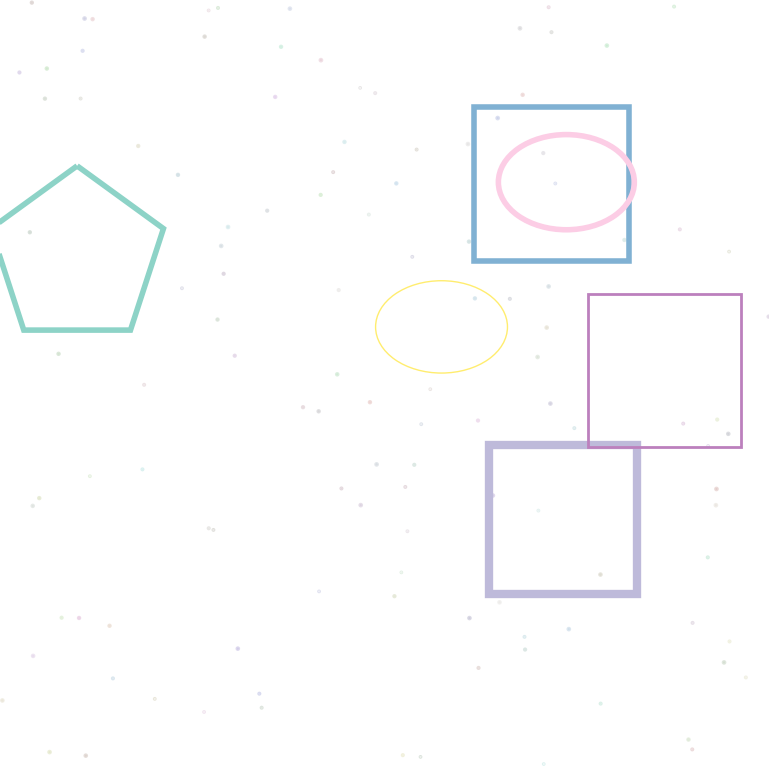[{"shape": "pentagon", "thickness": 2, "radius": 0.59, "center": [0.1, 0.667]}, {"shape": "square", "thickness": 3, "radius": 0.48, "center": [0.731, 0.325]}, {"shape": "square", "thickness": 2, "radius": 0.5, "center": [0.716, 0.761]}, {"shape": "oval", "thickness": 2, "radius": 0.44, "center": [0.736, 0.763]}, {"shape": "square", "thickness": 1, "radius": 0.5, "center": [0.863, 0.519]}, {"shape": "oval", "thickness": 0.5, "radius": 0.43, "center": [0.573, 0.575]}]